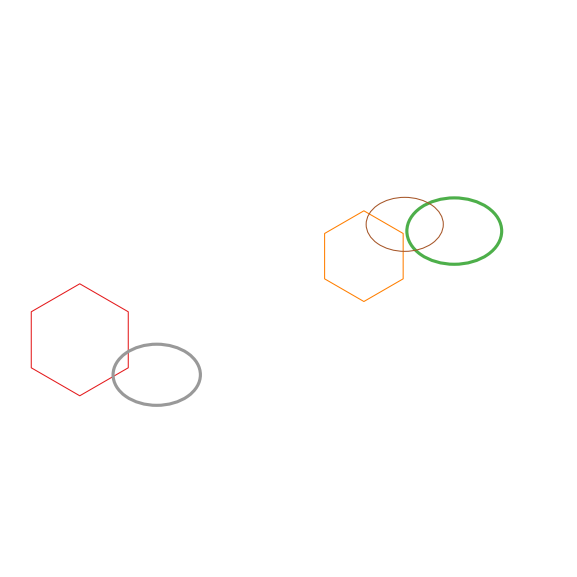[{"shape": "hexagon", "thickness": 0.5, "radius": 0.48, "center": [0.138, 0.411]}, {"shape": "oval", "thickness": 1.5, "radius": 0.41, "center": [0.787, 0.599]}, {"shape": "hexagon", "thickness": 0.5, "radius": 0.39, "center": [0.63, 0.556]}, {"shape": "oval", "thickness": 0.5, "radius": 0.33, "center": [0.701, 0.611]}, {"shape": "oval", "thickness": 1.5, "radius": 0.38, "center": [0.271, 0.35]}]